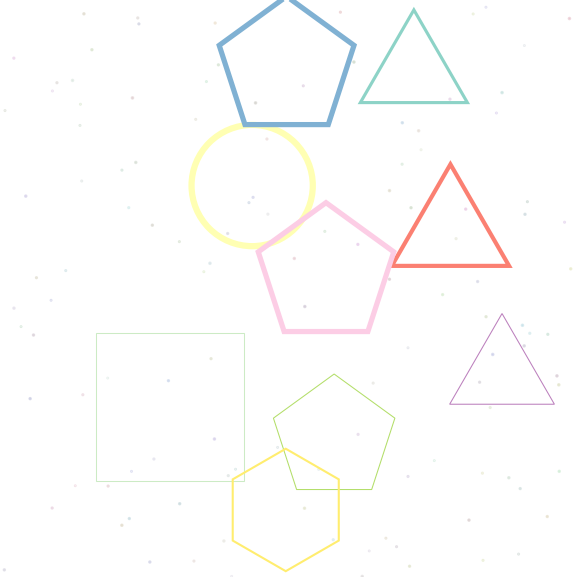[{"shape": "triangle", "thickness": 1.5, "radius": 0.53, "center": [0.717, 0.875]}, {"shape": "circle", "thickness": 3, "radius": 0.52, "center": [0.437, 0.678]}, {"shape": "triangle", "thickness": 2, "radius": 0.59, "center": [0.78, 0.597]}, {"shape": "pentagon", "thickness": 2.5, "radius": 0.61, "center": [0.496, 0.883]}, {"shape": "pentagon", "thickness": 0.5, "radius": 0.55, "center": [0.579, 0.241]}, {"shape": "pentagon", "thickness": 2.5, "radius": 0.62, "center": [0.565, 0.525]}, {"shape": "triangle", "thickness": 0.5, "radius": 0.52, "center": [0.869, 0.352]}, {"shape": "square", "thickness": 0.5, "radius": 0.64, "center": [0.294, 0.294]}, {"shape": "hexagon", "thickness": 1, "radius": 0.53, "center": [0.495, 0.116]}]